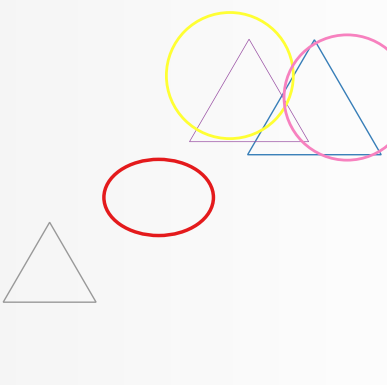[{"shape": "oval", "thickness": 2.5, "radius": 0.71, "center": [0.409, 0.487]}, {"shape": "triangle", "thickness": 1, "radius": 0.99, "center": [0.811, 0.698]}, {"shape": "triangle", "thickness": 0.5, "radius": 0.89, "center": [0.643, 0.721]}, {"shape": "circle", "thickness": 2, "radius": 0.82, "center": [0.593, 0.804]}, {"shape": "circle", "thickness": 2, "radius": 0.81, "center": [0.896, 0.747]}, {"shape": "triangle", "thickness": 1, "radius": 0.69, "center": [0.128, 0.284]}]